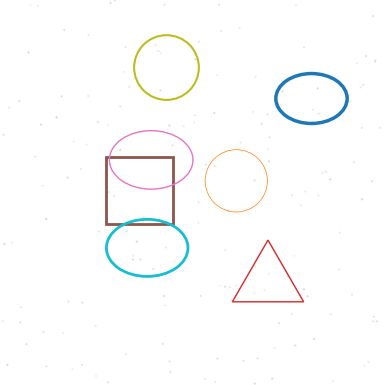[{"shape": "oval", "thickness": 2.5, "radius": 0.46, "center": [0.809, 0.744]}, {"shape": "circle", "thickness": 0.5, "radius": 0.4, "center": [0.614, 0.53]}, {"shape": "triangle", "thickness": 1, "radius": 0.53, "center": [0.696, 0.27]}, {"shape": "square", "thickness": 2, "radius": 0.43, "center": [0.362, 0.505]}, {"shape": "oval", "thickness": 1, "radius": 0.54, "center": [0.393, 0.585]}, {"shape": "circle", "thickness": 1.5, "radius": 0.42, "center": [0.432, 0.825]}, {"shape": "oval", "thickness": 2, "radius": 0.53, "center": [0.382, 0.356]}]